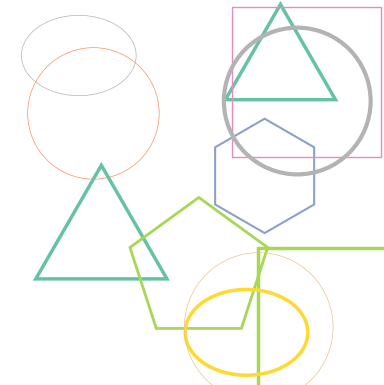[{"shape": "triangle", "thickness": 2.5, "radius": 0.83, "center": [0.728, 0.824]}, {"shape": "triangle", "thickness": 2.5, "radius": 0.98, "center": [0.263, 0.374]}, {"shape": "circle", "thickness": 0.5, "radius": 0.85, "center": [0.243, 0.705]}, {"shape": "hexagon", "thickness": 1.5, "radius": 0.74, "center": [0.687, 0.543]}, {"shape": "square", "thickness": 1, "radius": 0.97, "center": [0.796, 0.787]}, {"shape": "square", "thickness": 2.5, "radius": 0.93, "center": [0.855, 0.17]}, {"shape": "pentagon", "thickness": 2, "radius": 0.94, "center": [0.516, 0.299]}, {"shape": "oval", "thickness": 2.5, "radius": 0.8, "center": [0.64, 0.137]}, {"shape": "circle", "thickness": 0.5, "radius": 0.97, "center": [0.672, 0.151]}, {"shape": "oval", "thickness": 0.5, "radius": 0.75, "center": [0.205, 0.856]}, {"shape": "circle", "thickness": 3, "radius": 0.95, "center": [0.772, 0.738]}]